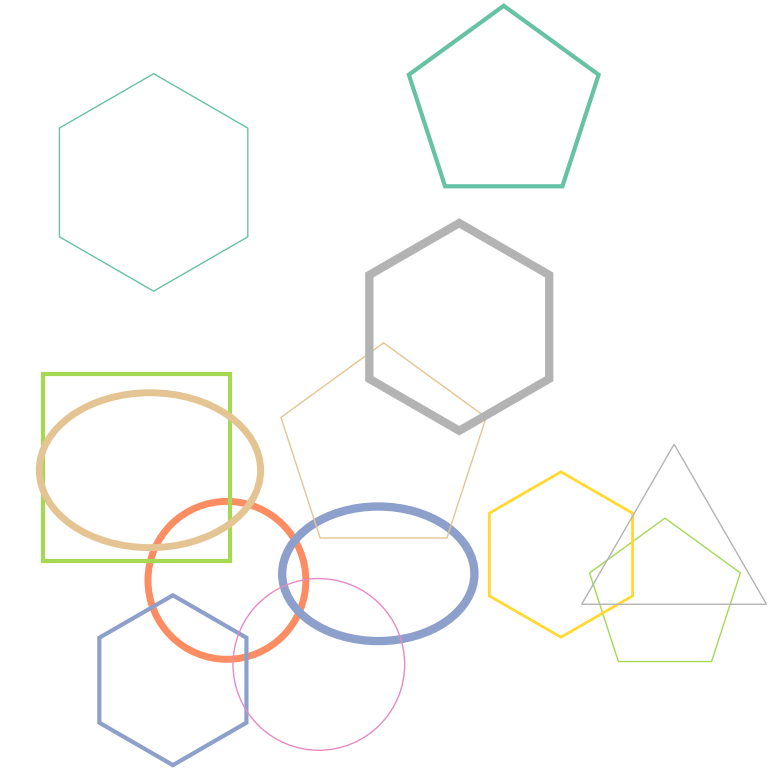[{"shape": "pentagon", "thickness": 1.5, "radius": 0.65, "center": [0.654, 0.863]}, {"shape": "hexagon", "thickness": 0.5, "radius": 0.71, "center": [0.2, 0.763]}, {"shape": "circle", "thickness": 2.5, "radius": 0.51, "center": [0.295, 0.246]}, {"shape": "hexagon", "thickness": 1.5, "radius": 0.55, "center": [0.225, 0.117]}, {"shape": "oval", "thickness": 3, "radius": 0.62, "center": [0.491, 0.255]}, {"shape": "circle", "thickness": 0.5, "radius": 0.56, "center": [0.414, 0.137]}, {"shape": "pentagon", "thickness": 0.5, "radius": 0.51, "center": [0.864, 0.224]}, {"shape": "square", "thickness": 1.5, "radius": 0.61, "center": [0.178, 0.393]}, {"shape": "hexagon", "thickness": 1, "radius": 0.54, "center": [0.729, 0.28]}, {"shape": "pentagon", "thickness": 0.5, "radius": 0.7, "center": [0.498, 0.415]}, {"shape": "oval", "thickness": 2.5, "radius": 0.72, "center": [0.195, 0.389]}, {"shape": "triangle", "thickness": 0.5, "radius": 0.69, "center": [0.875, 0.285]}, {"shape": "hexagon", "thickness": 3, "radius": 0.67, "center": [0.596, 0.575]}]